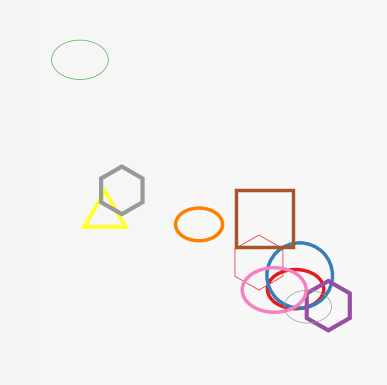[{"shape": "hexagon", "thickness": 0.5, "radius": 0.36, "center": [0.668, 0.318]}, {"shape": "oval", "thickness": 2.5, "radius": 0.36, "center": [0.763, 0.249]}, {"shape": "circle", "thickness": 2.5, "radius": 0.42, "center": [0.773, 0.285]}, {"shape": "oval", "thickness": 0.5, "radius": 0.37, "center": [0.206, 0.845]}, {"shape": "hexagon", "thickness": 3, "radius": 0.32, "center": [0.847, 0.206]}, {"shape": "oval", "thickness": 2.5, "radius": 0.3, "center": [0.514, 0.417]}, {"shape": "triangle", "thickness": 3, "radius": 0.31, "center": [0.271, 0.442]}, {"shape": "square", "thickness": 2.5, "radius": 0.37, "center": [0.683, 0.433]}, {"shape": "oval", "thickness": 2.5, "radius": 0.41, "center": [0.708, 0.247]}, {"shape": "oval", "thickness": 0.5, "radius": 0.31, "center": [0.794, 0.204]}, {"shape": "hexagon", "thickness": 3, "radius": 0.31, "center": [0.314, 0.506]}]